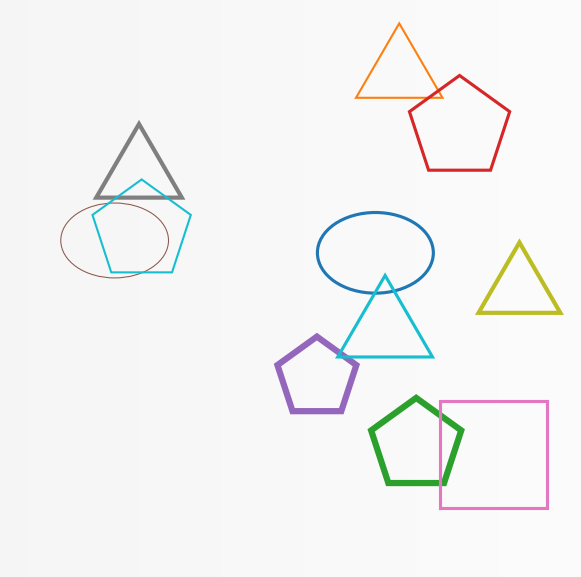[{"shape": "oval", "thickness": 1.5, "radius": 0.5, "center": [0.646, 0.561]}, {"shape": "triangle", "thickness": 1, "radius": 0.43, "center": [0.687, 0.873]}, {"shape": "pentagon", "thickness": 3, "radius": 0.41, "center": [0.716, 0.229]}, {"shape": "pentagon", "thickness": 1.5, "radius": 0.45, "center": [0.791, 0.778]}, {"shape": "pentagon", "thickness": 3, "radius": 0.36, "center": [0.545, 0.345]}, {"shape": "oval", "thickness": 0.5, "radius": 0.46, "center": [0.197, 0.583]}, {"shape": "square", "thickness": 1.5, "radius": 0.46, "center": [0.849, 0.212]}, {"shape": "triangle", "thickness": 2, "radius": 0.43, "center": [0.239, 0.699]}, {"shape": "triangle", "thickness": 2, "radius": 0.41, "center": [0.894, 0.498]}, {"shape": "triangle", "thickness": 1.5, "radius": 0.47, "center": [0.663, 0.428]}, {"shape": "pentagon", "thickness": 1, "radius": 0.44, "center": [0.244, 0.599]}]